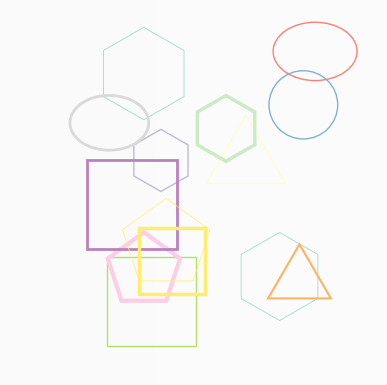[{"shape": "hexagon", "thickness": 0.5, "radius": 0.6, "center": [0.371, 0.809]}, {"shape": "hexagon", "thickness": 0.5, "radius": 0.57, "center": [0.721, 0.282]}, {"shape": "triangle", "thickness": 0.5, "radius": 0.59, "center": [0.635, 0.583]}, {"shape": "hexagon", "thickness": 1, "radius": 0.4, "center": [0.415, 0.583]}, {"shape": "oval", "thickness": 1, "radius": 0.54, "center": [0.813, 0.866]}, {"shape": "circle", "thickness": 1, "radius": 0.44, "center": [0.783, 0.728]}, {"shape": "triangle", "thickness": 1.5, "radius": 0.47, "center": [0.773, 0.272]}, {"shape": "square", "thickness": 1, "radius": 0.57, "center": [0.391, 0.217]}, {"shape": "pentagon", "thickness": 3, "radius": 0.49, "center": [0.371, 0.298]}, {"shape": "oval", "thickness": 2, "radius": 0.51, "center": [0.282, 0.681]}, {"shape": "square", "thickness": 2, "radius": 0.58, "center": [0.341, 0.468]}, {"shape": "hexagon", "thickness": 2.5, "radius": 0.43, "center": [0.583, 0.666]}, {"shape": "square", "thickness": 2.5, "radius": 0.43, "center": [0.443, 0.322]}, {"shape": "pentagon", "thickness": 0.5, "radius": 0.59, "center": [0.429, 0.366]}]